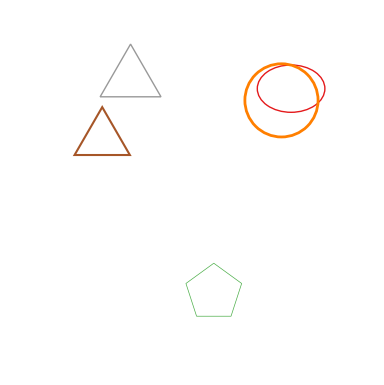[{"shape": "oval", "thickness": 1, "radius": 0.44, "center": [0.756, 0.77]}, {"shape": "pentagon", "thickness": 0.5, "radius": 0.38, "center": [0.555, 0.24]}, {"shape": "circle", "thickness": 2, "radius": 0.48, "center": [0.731, 0.739]}, {"shape": "triangle", "thickness": 1.5, "radius": 0.41, "center": [0.266, 0.639]}, {"shape": "triangle", "thickness": 1, "radius": 0.46, "center": [0.339, 0.794]}]